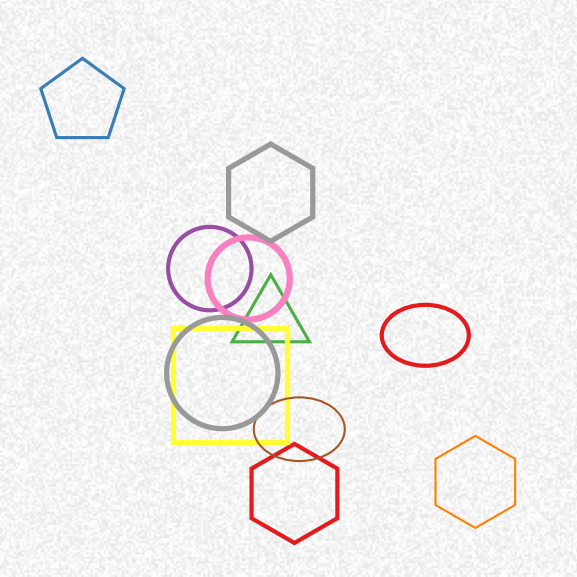[{"shape": "oval", "thickness": 2, "radius": 0.38, "center": [0.736, 0.419]}, {"shape": "hexagon", "thickness": 2, "radius": 0.43, "center": [0.51, 0.145]}, {"shape": "pentagon", "thickness": 1.5, "radius": 0.38, "center": [0.143, 0.822]}, {"shape": "triangle", "thickness": 1.5, "radius": 0.39, "center": [0.469, 0.446]}, {"shape": "circle", "thickness": 2, "radius": 0.36, "center": [0.363, 0.534]}, {"shape": "hexagon", "thickness": 1, "radius": 0.4, "center": [0.823, 0.165]}, {"shape": "square", "thickness": 2.5, "radius": 0.49, "center": [0.399, 0.333]}, {"shape": "oval", "thickness": 1, "radius": 0.39, "center": [0.518, 0.256]}, {"shape": "circle", "thickness": 3, "radius": 0.36, "center": [0.431, 0.517]}, {"shape": "hexagon", "thickness": 2.5, "radius": 0.42, "center": [0.469, 0.666]}, {"shape": "circle", "thickness": 2.5, "radius": 0.48, "center": [0.385, 0.353]}]